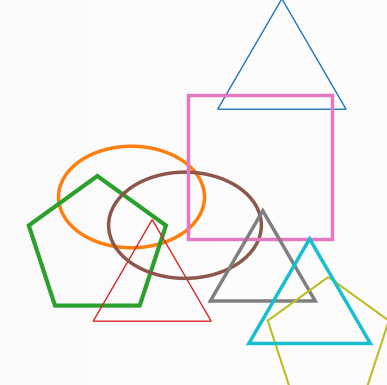[{"shape": "triangle", "thickness": 1, "radius": 0.96, "center": [0.727, 0.812]}, {"shape": "oval", "thickness": 2.5, "radius": 0.94, "center": [0.339, 0.488]}, {"shape": "pentagon", "thickness": 3, "radius": 0.93, "center": [0.251, 0.357]}, {"shape": "triangle", "thickness": 1, "radius": 0.88, "center": [0.393, 0.254]}, {"shape": "oval", "thickness": 2.5, "radius": 0.99, "center": [0.477, 0.415]}, {"shape": "square", "thickness": 2.5, "radius": 0.93, "center": [0.671, 0.567]}, {"shape": "triangle", "thickness": 2.5, "radius": 0.78, "center": [0.678, 0.296]}, {"shape": "pentagon", "thickness": 1.5, "radius": 0.82, "center": [0.847, 0.116]}, {"shape": "triangle", "thickness": 2.5, "radius": 0.91, "center": [0.799, 0.198]}]